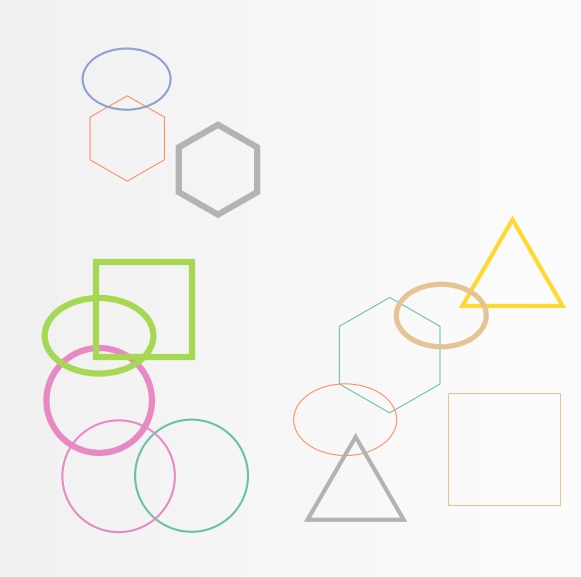[{"shape": "hexagon", "thickness": 0.5, "radius": 0.5, "center": [0.67, 0.384]}, {"shape": "circle", "thickness": 1, "radius": 0.49, "center": [0.33, 0.175]}, {"shape": "oval", "thickness": 0.5, "radius": 0.44, "center": [0.594, 0.272]}, {"shape": "hexagon", "thickness": 0.5, "radius": 0.37, "center": [0.219, 0.759]}, {"shape": "oval", "thickness": 1, "radius": 0.38, "center": [0.218, 0.862]}, {"shape": "circle", "thickness": 3, "radius": 0.45, "center": [0.171, 0.306]}, {"shape": "circle", "thickness": 1, "radius": 0.48, "center": [0.204, 0.174]}, {"shape": "oval", "thickness": 3, "radius": 0.47, "center": [0.17, 0.418]}, {"shape": "square", "thickness": 3, "radius": 0.41, "center": [0.248, 0.463]}, {"shape": "triangle", "thickness": 2, "radius": 0.5, "center": [0.882, 0.519]}, {"shape": "oval", "thickness": 2.5, "radius": 0.39, "center": [0.759, 0.453]}, {"shape": "square", "thickness": 0.5, "radius": 0.48, "center": [0.867, 0.222]}, {"shape": "hexagon", "thickness": 3, "radius": 0.39, "center": [0.375, 0.705]}, {"shape": "triangle", "thickness": 2, "radius": 0.48, "center": [0.612, 0.147]}]